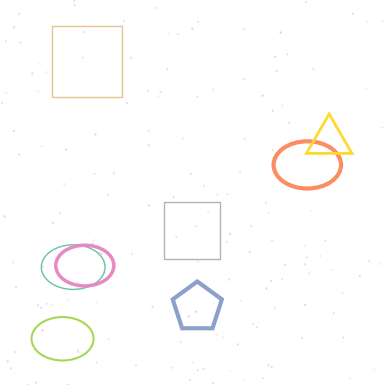[{"shape": "oval", "thickness": 1, "radius": 0.41, "center": [0.19, 0.306]}, {"shape": "oval", "thickness": 3, "radius": 0.44, "center": [0.798, 0.572]}, {"shape": "pentagon", "thickness": 3, "radius": 0.34, "center": [0.512, 0.202]}, {"shape": "oval", "thickness": 2.5, "radius": 0.38, "center": [0.22, 0.31]}, {"shape": "oval", "thickness": 1.5, "radius": 0.4, "center": [0.162, 0.12]}, {"shape": "triangle", "thickness": 2, "radius": 0.34, "center": [0.855, 0.636]}, {"shape": "square", "thickness": 1, "radius": 0.46, "center": [0.226, 0.841]}, {"shape": "square", "thickness": 1, "radius": 0.37, "center": [0.498, 0.401]}]